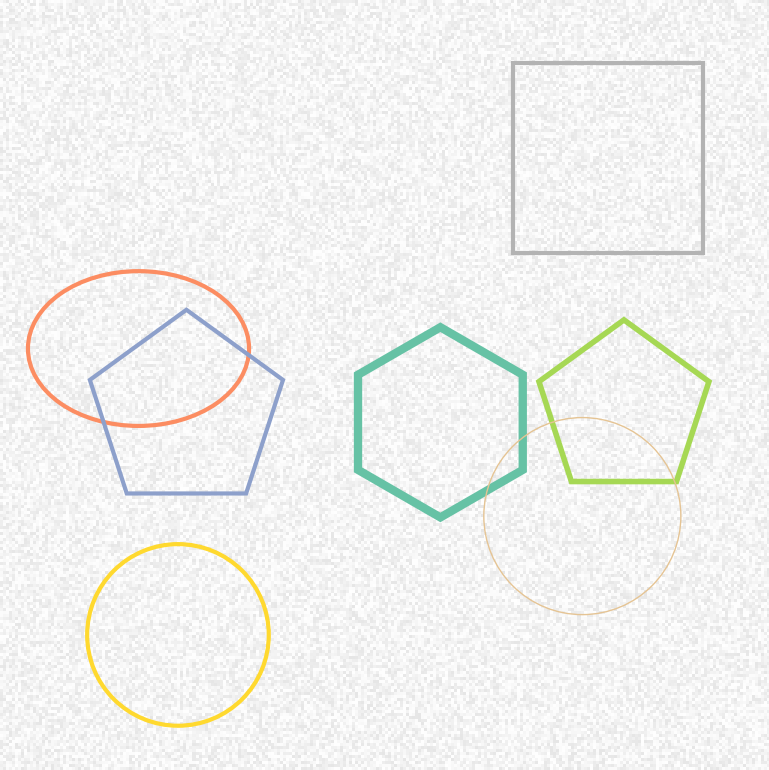[{"shape": "hexagon", "thickness": 3, "radius": 0.62, "center": [0.572, 0.452]}, {"shape": "oval", "thickness": 1.5, "radius": 0.72, "center": [0.18, 0.547]}, {"shape": "pentagon", "thickness": 1.5, "radius": 0.66, "center": [0.242, 0.466]}, {"shape": "pentagon", "thickness": 2, "radius": 0.58, "center": [0.81, 0.469]}, {"shape": "circle", "thickness": 1.5, "radius": 0.59, "center": [0.231, 0.175]}, {"shape": "circle", "thickness": 0.5, "radius": 0.64, "center": [0.756, 0.33]}, {"shape": "square", "thickness": 1.5, "radius": 0.61, "center": [0.789, 0.795]}]